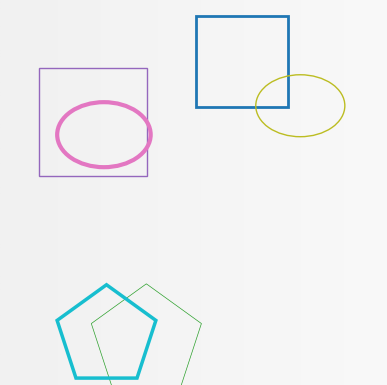[{"shape": "square", "thickness": 2, "radius": 0.6, "center": [0.624, 0.84]}, {"shape": "pentagon", "thickness": 0.5, "radius": 0.75, "center": [0.378, 0.113]}, {"shape": "square", "thickness": 1, "radius": 0.7, "center": [0.241, 0.684]}, {"shape": "oval", "thickness": 3, "radius": 0.6, "center": [0.268, 0.65]}, {"shape": "oval", "thickness": 1, "radius": 0.57, "center": [0.775, 0.725]}, {"shape": "pentagon", "thickness": 2.5, "radius": 0.67, "center": [0.275, 0.126]}]